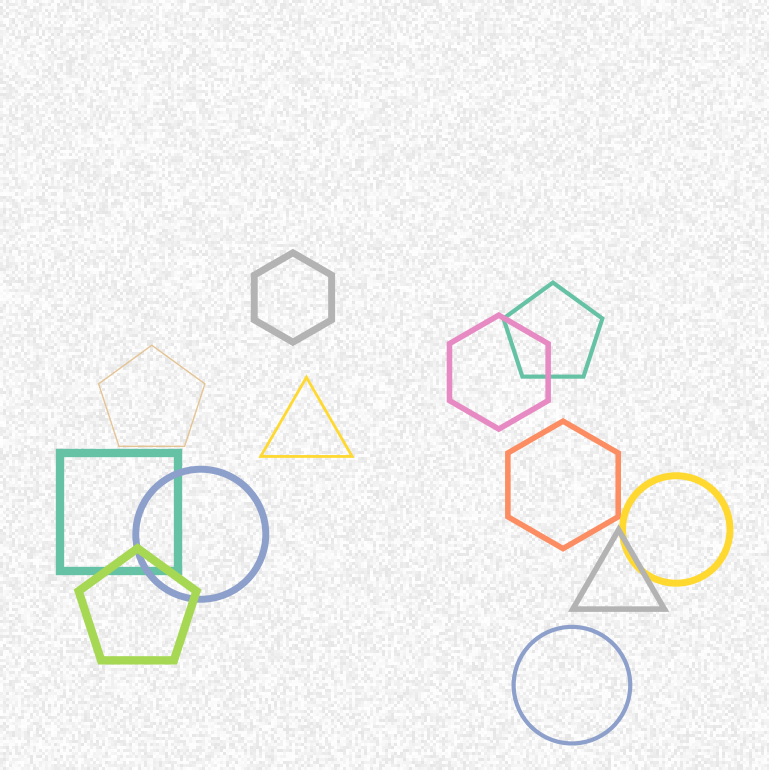[{"shape": "square", "thickness": 3, "radius": 0.38, "center": [0.155, 0.335]}, {"shape": "pentagon", "thickness": 1.5, "radius": 0.34, "center": [0.718, 0.565]}, {"shape": "hexagon", "thickness": 2, "radius": 0.41, "center": [0.731, 0.37]}, {"shape": "circle", "thickness": 2.5, "radius": 0.42, "center": [0.261, 0.306]}, {"shape": "circle", "thickness": 1.5, "radius": 0.38, "center": [0.743, 0.11]}, {"shape": "hexagon", "thickness": 2, "radius": 0.37, "center": [0.648, 0.517]}, {"shape": "pentagon", "thickness": 3, "radius": 0.4, "center": [0.179, 0.207]}, {"shape": "circle", "thickness": 2.5, "radius": 0.35, "center": [0.878, 0.312]}, {"shape": "triangle", "thickness": 1, "radius": 0.34, "center": [0.398, 0.441]}, {"shape": "pentagon", "thickness": 0.5, "radius": 0.36, "center": [0.197, 0.479]}, {"shape": "hexagon", "thickness": 2.5, "radius": 0.29, "center": [0.38, 0.614]}, {"shape": "triangle", "thickness": 2, "radius": 0.34, "center": [0.803, 0.243]}]